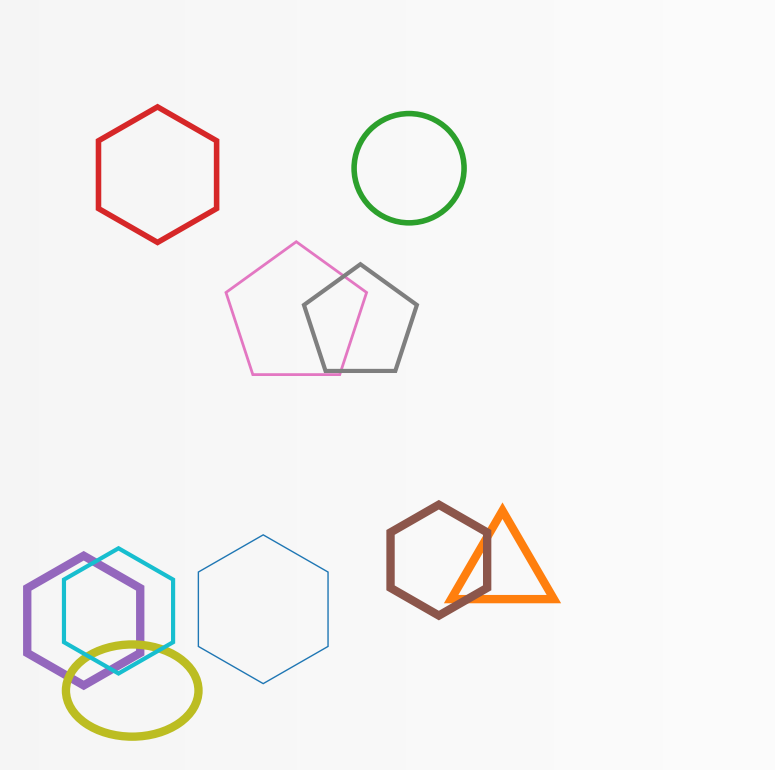[{"shape": "hexagon", "thickness": 0.5, "radius": 0.48, "center": [0.34, 0.209]}, {"shape": "triangle", "thickness": 3, "radius": 0.38, "center": [0.648, 0.26]}, {"shape": "circle", "thickness": 2, "radius": 0.35, "center": [0.528, 0.782]}, {"shape": "hexagon", "thickness": 2, "radius": 0.44, "center": [0.203, 0.773]}, {"shape": "hexagon", "thickness": 3, "radius": 0.42, "center": [0.108, 0.194]}, {"shape": "hexagon", "thickness": 3, "radius": 0.36, "center": [0.566, 0.273]}, {"shape": "pentagon", "thickness": 1, "radius": 0.48, "center": [0.382, 0.591]}, {"shape": "pentagon", "thickness": 1.5, "radius": 0.38, "center": [0.465, 0.58]}, {"shape": "oval", "thickness": 3, "radius": 0.43, "center": [0.171, 0.103]}, {"shape": "hexagon", "thickness": 1.5, "radius": 0.41, "center": [0.153, 0.207]}]